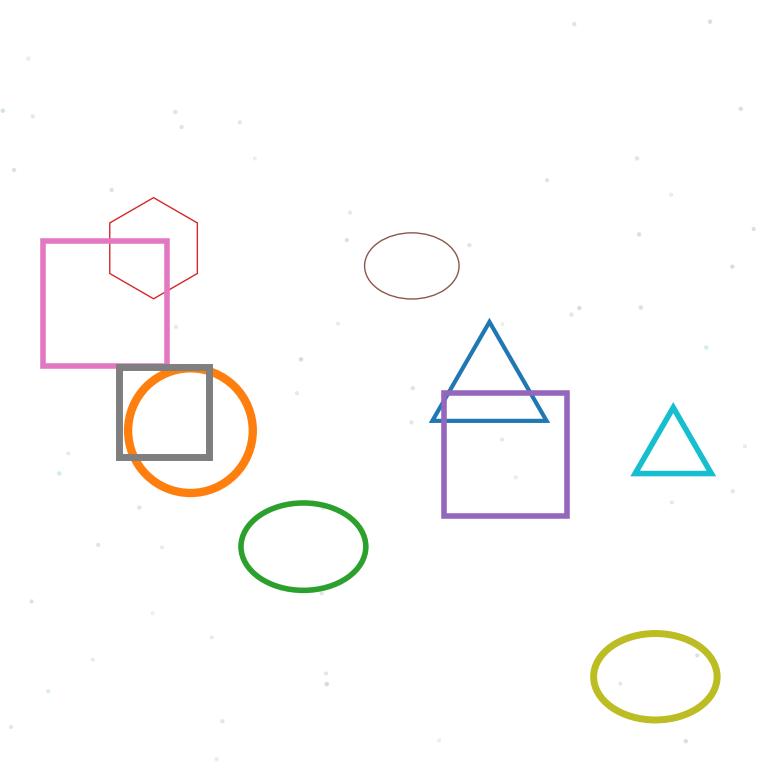[{"shape": "triangle", "thickness": 1.5, "radius": 0.43, "center": [0.636, 0.496]}, {"shape": "circle", "thickness": 3, "radius": 0.4, "center": [0.247, 0.441]}, {"shape": "oval", "thickness": 2, "radius": 0.41, "center": [0.394, 0.29]}, {"shape": "hexagon", "thickness": 0.5, "radius": 0.33, "center": [0.199, 0.678]}, {"shape": "square", "thickness": 2, "radius": 0.4, "center": [0.656, 0.41]}, {"shape": "oval", "thickness": 0.5, "radius": 0.31, "center": [0.535, 0.655]}, {"shape": "square", "thickness": 2, "radius": 0.4, "center": [0.136, 0.606]}, {"shape": "square", "thickness": 2.5, "radius": 0.29, "center": [0.213, 0.465]}, {"shape": "oval", "thickness": 2.5, "radius": 0.4, "center": [0.851, 0.121]}, {"shape": "triangle", "thickness": 2, "radius": 0.29, "center": [0.874, 0.414]}]